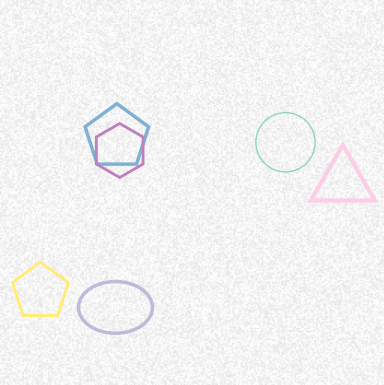[{"shape": "circle", "thickness": 1, "radius": 0.38, "center": [0.742, 0.63]}, {"shape": "oval", "thickness": 2.5, "radius": 0.48, "center": [0.3, 0.202]}, {"shape": "pentagon", "thickness": 2.5, "radius": 0.43, "center": [0.304, 0.644]}, {"shape": "triangle", "thickness": 3, "radius": 0.48, "center": [0.89, 0.527]}, {"shape": "hexagon", "thickness": 2, "radius": 0.35, "center": [0.311, 0.609]}, {"shape": "pentagon", "thickness": 2, "radius": 0.38, "center": [0.105, 0.242]}]